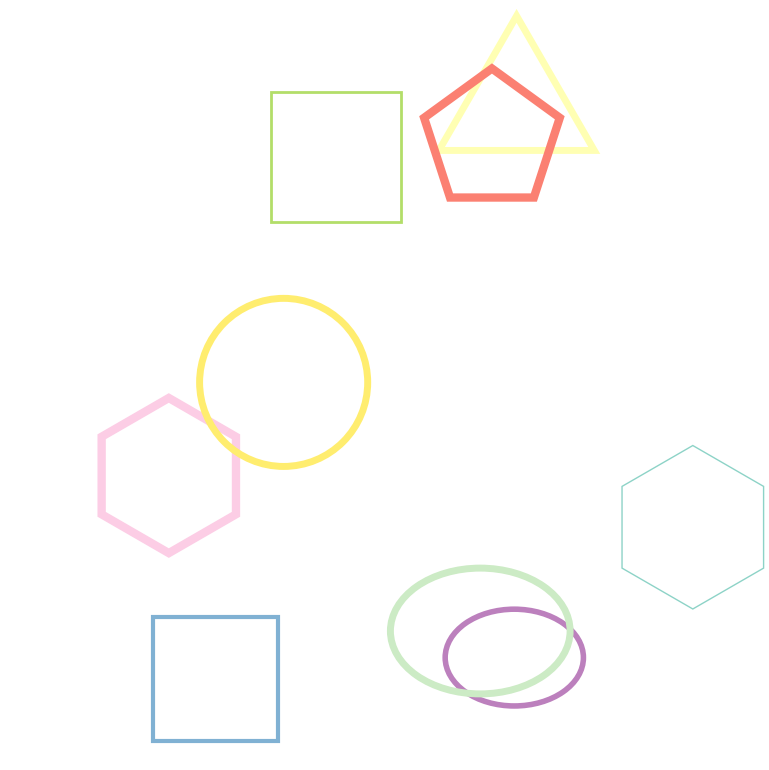[{"shape": "hexagon", "thickness": 0.5, "radius": 0.53, "center": [0.9, 0.315]}, {"shape": "triangle", "thickness": 2.5, "radius": 0.58, "center": [0.671, 0.863]}, {"shape": "pentagon", "thickness": 3, "radius": 0.46, "center": [0.639, 0.818]}, {"shape": "square", "thickness": 1.5, "radius": 0.4, "center": [0.28, 0.118]}, {"shape": "square", "thickness": 1, "radius": 0.42, "center": [0.437, 0.796]}, {"shape": "hexagon", "thickness": 3, "radius": 0.5, "center": [0.219, 0.382]}, {"shape": "oval", "thickness": 2, "radius": 0.45, "center": [0.668, 0.146]}, {"shape": "oval", "thickness": 2.5, "radius": 0.58, "center": [0.624, 0.181]}, {"shape": "circle", "thickness": 2.5, "radius": 0.55, "center": [0.368, 0.503]}]